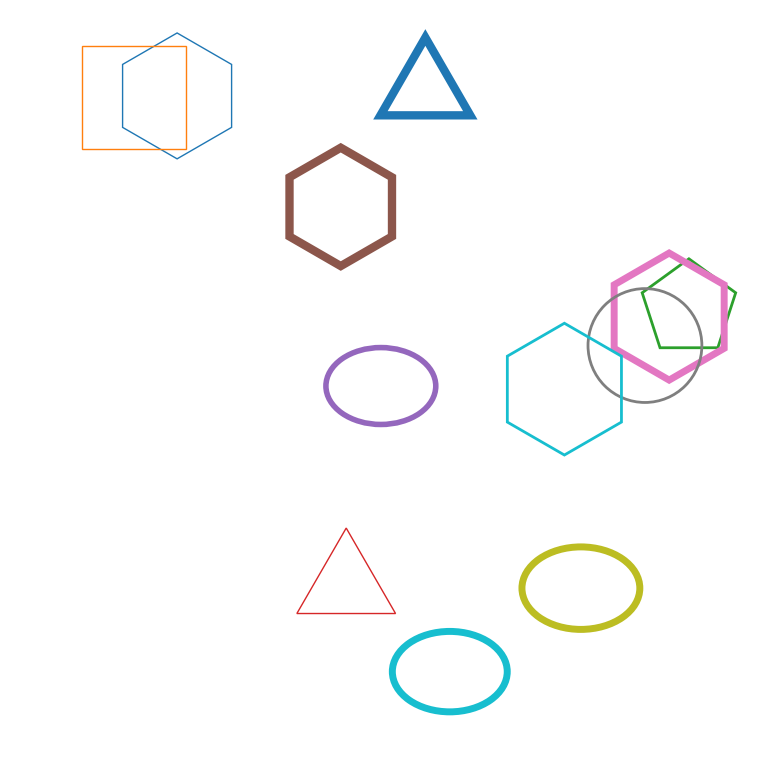[{"shape": "hexagon", "thickness": 0.5, "radius": 0.41, "center": [0.23, 0.875]}, {"shape": "triangle", "thickness": 3, "radius": 0.34, "center": [0.552, 0.884]}, {"shape": "square", "thickness": 0.5, "radius": 0.34, "center": [0.174, 0.874]}, {"shape": "pentagon", "thickness": 1, "radius": 0.32, "center": [0.895, 0.6]}, {"shape": "triangle", "thickness": 0.5, "radius": 0.37, "center": [0.45, 0.24]}, {"shape": "oval", "thickness": 2, "radius": 0.36, "center": [0.495, 0.499]}, {"shape": "hexagon", "thickness": 3, "radius": 0.38, "center": [0.443, 0.731]}, {"shape": "hexagon", "thickness": 2.5, "radius": 0.41, "center": [0.869, 0.589]}, {"shape": "circle", "thickness": 1, "radius": 0.37, "center": [0.838, 0.551]}, {"shape": "oval", "thickness": 2.5, "radius": 0.38, "center": [0.754, 0.236]}, {"shape": "oval", "thickness": 2.5, "radius": 0.37, "center": [0.584, 0.128]}, {"shape": "hexagon", "thickness": 1, "radius": 0.43, "center": [0.733, 0.495]}]